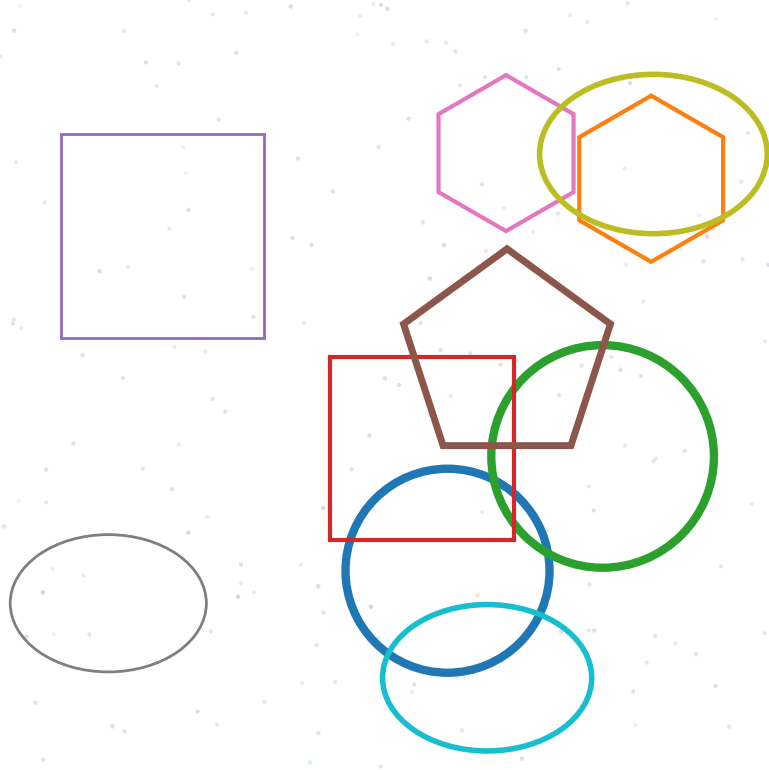[{"shape": "circle", "thickness": 3, "radius": 0.66, "center": [0.581, 0.259]}, {"shape": "hexagon", "thickness": 1.5, "radius": 0.54, "center": [0.846, 0.768]}, {"shape": "circle", "thickness": 3, "radius": 0.72, "center": [0.783, 0.407]}, {"shape": "square", "thickness": 1.5, "radius": 0.6, "center": [0.548, 0.418]}, {"shape": "square", "thickness": 1, "radius": 0.66, "center": [0.211, 0.694]}, {"shape": "pentagon", "thickness": 2.5, "radius": 0.71, "center": [0.658, 0.536]}, {"shape": "hexagon", "thickness": 1.5, "radius": 0.51, "center": [0.657, 0.801]}, {"shape": "oval", "thickness": 1, "radius": 0.64, "center": [0.141, 0.217]}, {"shape": "oval", "thickness": 2, "radius": 0.74, "center": [0.849, 0.8]}, {"shape": "oval", "thickness": 2, "radius": 0.68, "center": [0.633, 0.12]}]